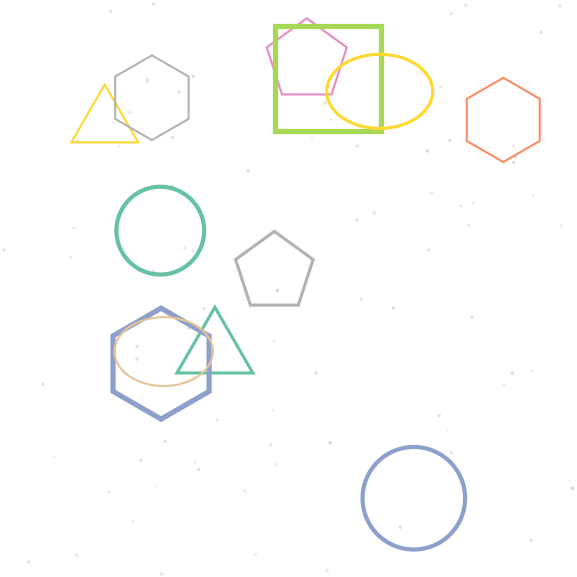[{"shape": "triangle", "thickness": 1.5, "radius": 0.38, "center": [0.372, 0.391]}, {"shape": "circle", "thickness": 2, "radius": 0.38, "center": [0.278, 0.6]}, {"shape": "hexagon", "thickness": 1, "radius": 0.36, "center": [0.871, 0.792]}, {"shape": "hexagon", "thickness": 2.5, "radius": 0.48, "center": [0.279, 0.369]}, {"shape": "circle", "thickness": 2, "radius": 0.44, "center": [0.717, 0.136]}, {"shape": "pentagon", "thickness": 1, "radius": 0.36, "center": [0.531, 0.895]}, {"shape": "square", "thickness": 2.5, "radius": 0.46, "center": [0.568, 0.863]}, {"shape": "triangle", "thickness": 1, "radius": 0.33, "center": [0.181, 0.786]}, {"shape": "oval", "thickness": 1.5, "radius": 0.46, "center": [0.658, 0.841]}, {"shape": "oval", "thickness": 1, "radius": 0.43, "center": [0.283, 0.39]}, {"shape": "hexagon", "thickness": 1, "radius": 0.37, "center": [0.263, 0.83]}, {"shape": "pentagon", "thickness": 1.5, "radius": 0.35, "center": [0.475, 0.528]}]